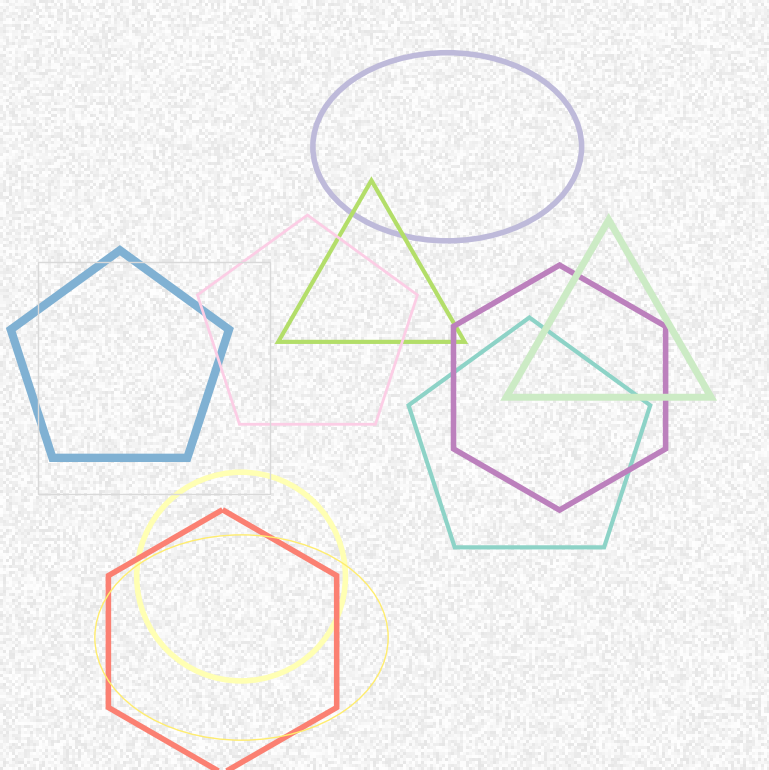[{"shape": "pentagon", "thickness": 1.5, "radius": 0.83, "center": [0.688, 0.423]}, {"shape": "circle", "thickness": 2, "radius": 0.68, "center": [0.313, 0.251]}, {"shape": "oval", "thickness": 2, "radius": 0.87, "center": [0.581, 0.809]}, {"shape": "hexagon", "thickness": 2, "radius": 0.86, "center": [0.289, 0.167]}, {"shape": "pentagon", "thickness": 3, "radius": 0.75, "center": [0.156, 0.526]}, {"shape": "triangle", "thickness": 1.5, "radius": 0.7, "center": [0.482, 0.626]}, {"shape": "pentagon", "thickness": 1, "radius": 0.75, "center": [0.399, 0.571]}, {"shape": "square", "thickness": 0.5, "radius": 0.75, "center": [0.2, 0.509]}, {"shape": "hexagon", "thickness": 2, "radius": 0.8, "center": [0.727, 0.497]}, {"shape": "triangle", "thickness": 2.5, "radius": 0.77, "center": [0.791, 0.561]}, {"shape": "oval", "thickness": 0.5, "radius": 0.95, "center": [0.314, 0.172]}]